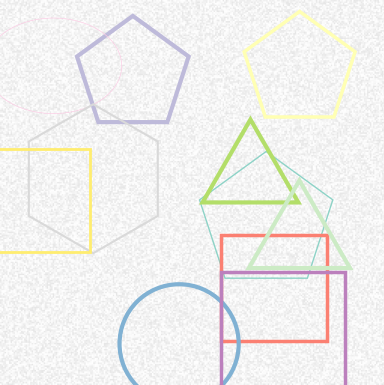[{"shape": "pentagon", "thickness": 1, "radius": 0.91, "center": [0.691, 0.425]}, {"shape": "pentagon", "thickness": 2.5, "radius": 0.76, "center": [0.778, 0.819]}, {"shape": "pentagon", "thickness": 3, "radius": 0.76, "center": [0.345, 0.806]}, {"shape": "square", "thickness": 2.5, "radius": 0.69, "center": [0.711, 0.252]}, {"shape": "circle", "thickness": 3, "radius": 0.77, "center": [0.465, 0.107]}, {"shape": "triangle", "thickness": 3, "radius": 0.72, "center": [0.651, 0.546]}, {"shape": "oval", "thickness": 0.5, "radius": 0.89, "center": [0.139, 0.829]}, {"shape": "hexagon", "thickness": 1.5, "radius": 0.97, "center": [0.242, 0.536]}, {"shape": "square", "thickness": 2.5, "radius": 0.8, "center": [0.735, 0.134]}, {"shape": "triangle", "thickness": 3, "radius": 0.76, "center": [0.778, 0.38]}, {"shape": "square", "thickness": 2, "radius": 0.67, "center": [0.1, 0.48]}]